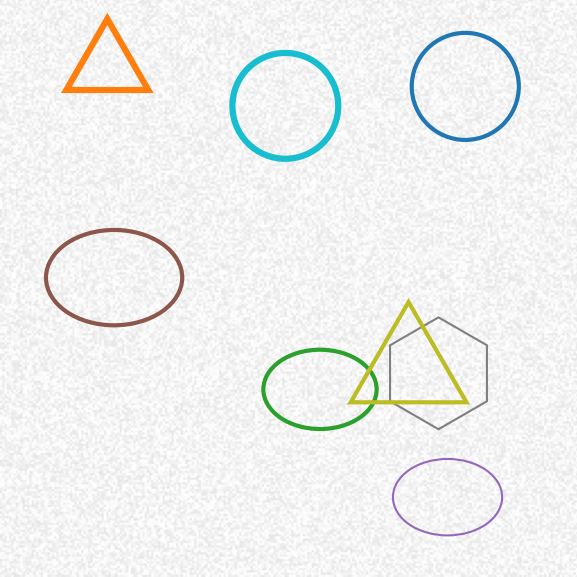[{"shape": "circle", "thickness": 2, "radius": 0.46, "center": [0.806, 0.85]}, {"shape": "triangle", "thickness": 3, "radius": 0.41, "center": [0.186, 0.884]}, {"shape": "oval", "thickness": 2, "radius": 0.49, "center": [0.554, 0.325]}, {"shape": "oval", "thickness": 1, "radius": 0.47, "center": [0.775, 0.138]}, {"shape": "oval", "thickness": 2, "radius": 0.59, "center": [0.198, 0.518]}, {"shape": "hexagon", "thickness": 1, "radius": 0.48, "center": [0.759, 0.353]}, {"shape": "triangle", "thickness": 2, "radius": 0.58, "center": [0.707, 0.36]}, {"shape": "circle", "thickness": 3, "radius": 0.46, "center": [0.494, 0.816]}]